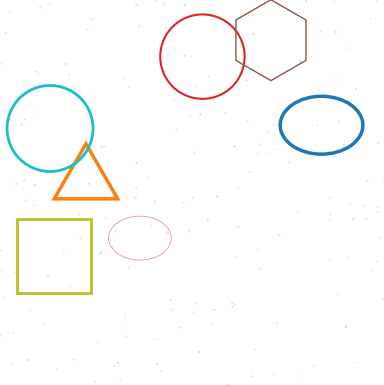[{"shape": "oval", "thickness": 2.5, "radius": 0.54, "center": [0.835, 0.675]}, {"shape": "triangle", "thickness": 2.5, "radius": 0.48, "center": [0.223, 0.531]}, {"shape": "circle", "thickness": 1.5, "radius": 0.55, "center": [0.526, 0.853]}, {"shape": "hexagon", "thickness": 1, "radius": 0.53, "center": [0.704, 0.896]}, {"shape": "oval", "thickness": 0.5, "radius": 0.41, "center": [0.363, 0.381]}, {"shape": "square", "thickness": 2, "radius": 0.48, "center": [0.14, 0.336]}, {"shape": "circle", "thickness": 2, "radius": 0.56, "center": [0.13, 0.666]}]